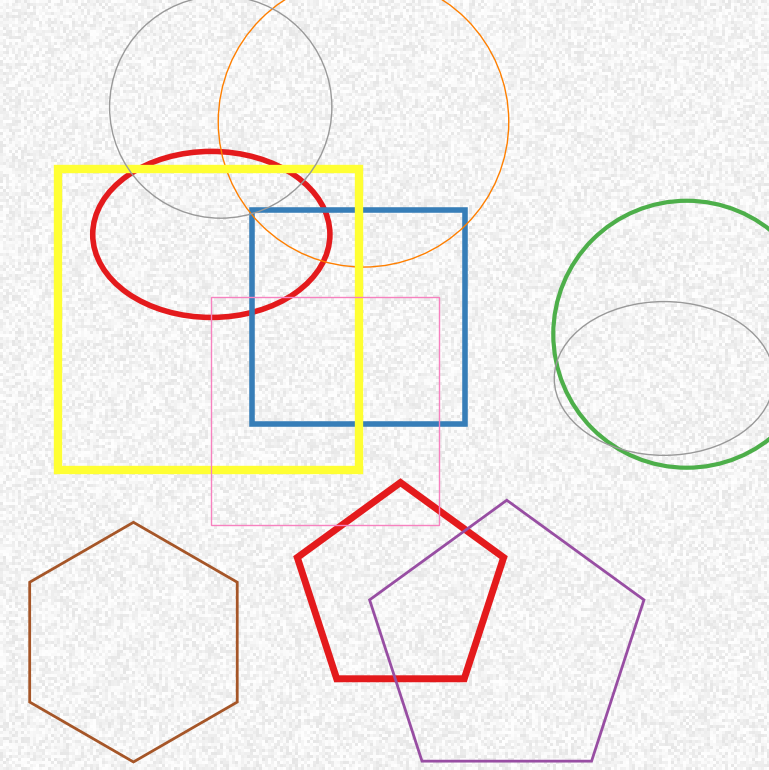[{"shape": "oval", "thickness": 2, "radius": 0.77, "center": [0.274, 0.696]}, {"shape": "pentagon", "thickness": 2.5, "radius": 0.7, "center": [0.52, 0.232]}, {"shape": "square", "thickness": 2, "radius": 0.69, "center": [0.466, 0.588]}, {"shape": "circle", "thickness": 1.5, "radius": 0.87, "center": [0.892, 0.566]}, {"shape": "pentagon", "thickness": 1, "radius": 0.94, "center": [0.658, 0.163]}, {"shape": "circle", "thickness": 0.5, "radius": 0.94, "center": [0.472, 0.842]}, {"shape": "square", "thickness": 3, "radius": 0.98, "center": [0.27, 0.586]}, {"shape": "hexagon", "thickness": 1, "radius": 0.78, "center": [0.173, 0.166]}, {"shape": "square", "thickness": 0.5, "radius": 0.74, "center": [0.422, 0.466]}, {"shape": "circle", "thickness": 0.5, "radius": 0.72, "center": [0.287, 0.861]}, {"shape": "oval", "thickness": 0.5, "radius": 0.71, "center": [0.862, 0.508]}]